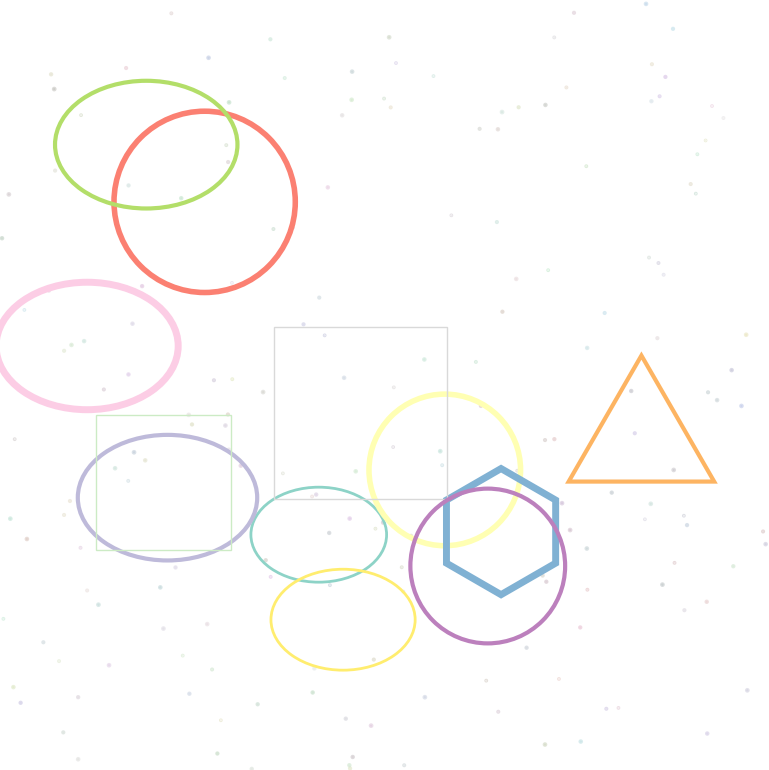[{"shape": "oval", "thickness": 1, "radius": 0.44, "center": [0.414, 0.306]}, {"shape": "circle", "thickness": 2, "radius": 0.49, "center": [0.578, 0.39]}, {"shape": "oval", "thickness": 1.5, "radius": 0.58, "center": [0.218, 0.354]}, {"shape": "circle", "thickness": 2, "radius": 0.59, "center": [0.266, 0.738]}, {"shape": "hexagon", "thickness": 2.5, "radius": 0.41, "center": [0.651, 0.31]}, {"shape": "triangle", "thickness": 1.5, "radius": 0.55, "center": [0.833, 0.429]}, {"shape": "oval", "thickness": 1.5, "radius": 0.59, "center": [0.19, 0.812]}, {"shape": "oval", "thickness": 2.5, "radius": 0.59, "center": [0.113, 0.551]}, {"shape": "square", "thickness": 0.5, "radius": 0.56, "center": [0.469, 0.464]}, {"shape": "circle", "thickness": 1.5, "radius": 0.5, "center": [0.633, 0.265]}, {"shape": "square", "thickness": 0.5, "radius": 0.44, "center": [0.212, 0.373]}, {"shape": "oval", "thickness": 1, "radius": 0.47, "center": [0.446, 0.195]}]